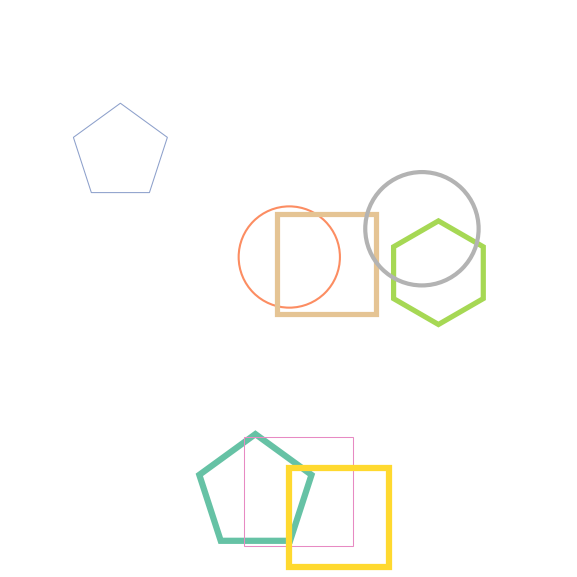[{"shape": "pentagon", "thickness": 3, "radius": 0.51, "center": [0.442, 0.145]}, {"shape": "circle", "thickness": 1, "radius": 0.44, "center": [0.501, 0.554]}, {"shape": "pentagon", "thickness": 0.5, "radius": 0.43, "center": [0.208, 0.735]}, {"shape": "square", "thickness": 0.5, "radius": 0.47, "center": [0.517, 0.149]}, {"shape": "hexagon", "thickness": 2.5, "radius": 0.45, "center": [0.759, 0.527]}, {"shape": "square", "thickness": 3, "radius": 0.43, "center": [0.587, 0.103]}, {"shape": "square", "thickness": 2.5, "radius": 0.43, "center": [0.566, 0.542]}, {"shape": "circle", "thickness": 2, "radius": 0.49, "center": [0.731, 0.603]}]